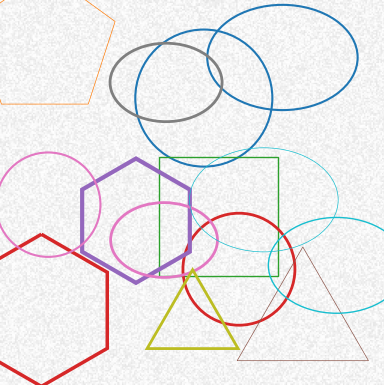[{"shape": "circle", "thickness": 1.5, "radius": 0.89, "center": [0.529, 0.745]}, {"shape": "oval", "thickness": 1.5, "radius": 0.98, "center": [0.734, 0.851]}, {"shape": "pentagon", "thickness": 0.5, "radius": 0.96, "center": [0.116, 0.885]}, {"shape": "square", "thickness": 1, "radius": 0.77, "center": [0.567, 0.438]}, {"shape": "circle", "thickness": 2, "radius": 0.73, "center": [0.621, 0.301]}, {"shape": "hexagon", "thickness": 2.5, "radius": 0.99, "center": [0.108, 0.194]}, {"shape": "hexagon", "thickness": 3, "radius": 0.81, "center": [0.353, 0.427]}, {"shape": "triangle", "thickness": 0.5, "radius": 0.98, "center": [0.787, 0.162]}, {"shape": "circle", "thickness": 1.5, "radius": 0.68, "center": [0.125, 0.468]}, {"shape": "oval", "thickness": 2, "radius": 0.69, "center": [0.426, 0.377]}, {"shape": "oval", "thickness": 2, "radius": 0.73, "center": [0.431, 0.786]}, {"shape": "triangle", "thickness": 2, "radius": 0.68, "center": [0.5, 0.163]}, {"shape": "oval", "thickness": 0.5, "radius": 0.97, "center": [0.685, 0.481]}, {"shape": "oval", "thickness": 1, "radius": 0.89, "center": [0.875, 0.311]}]